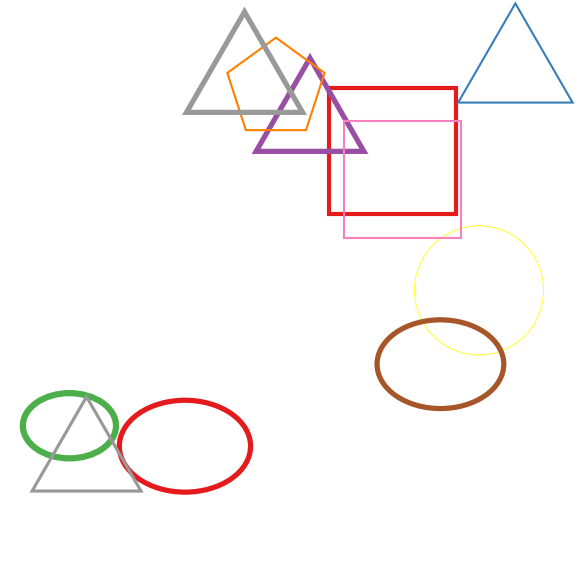[{"shape": "square", "thickness": 2, "radius": 0.55, "center": [0.68, 0.738]}, {"shape": "oval", "thickness": 2.5, "radius": 0.57, "center": [0.32, 0.227]}, {"shape": "triangle", "thickness": 1, "radius": 0.57, "center": [0.892, 0.879]}, {"shape": "oval", "thickness": 3, "radius": 0.4, "center": [0.12, 0.262]}, {"shape": "triangle", "thickness": 2.5, "radius": 0.54, "center": [0.537, 0.791]}, {"shape": "pentagon", "thickness": 1, "radius": 0.44, "center": [0.478, 0.845]}, {"shape": "circle", "thickness": 0.5, "radius": 0.56, "center": [0.829, 0.496]}, {"shape": "oval", "thickness": 2.5, "radius": 0.55, "center": [0.763, 0.369]}, {"shape": "square", "thickness": 1, "radius": 0.51, "center": [0.697, 0.688]}, {"shape": "triangle", "thickness": 1.5, "radius": 0.54, "center": [0.15, 0.203]}, {"shape": "triangle", "thickness": 2.5, "radius": 0.58, "center": [0.423, 0.863]}]